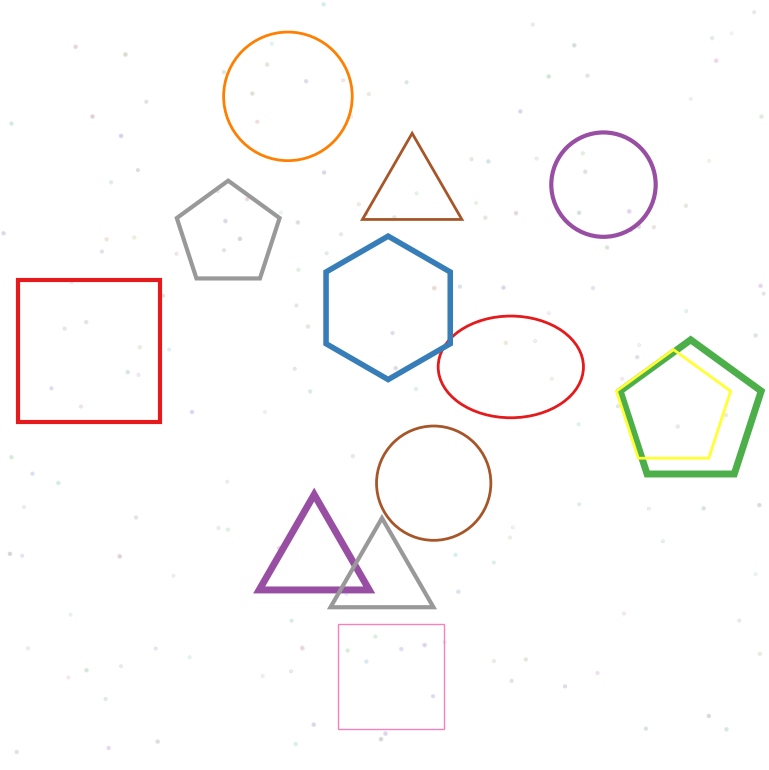[{"shape": "square", "thickness": 1.5, "radius": 0.46, "center": [0.116, 0.544]}, {"shape": "oval", "thickness": 1, "radius": 0.47, "center": [0.663, 0.523]}, {"shape": "hexagon", "thickness": 2, "radius": 0.47, "center": [0.504, 0.6]}, {"shape": "pentagon", "thickness": 2.5, "radius": 0.48, "center": [0.897, 0.462]}, {"shape": "triangle", "thickness": 2.5, "radius": 0.41, "center": [0.408, 0.275]}, {"shape": "circle", "thickness": 1.5, "radius": 0.34, "center": [0.784, 0.76]}, {"shape": "circle", "thickness": 1, "radius": 0.42, "center": [0.374, 0.875]}, {"shape": "pentagon", "thickness": 1, "radius": 0.39, "center": [0.875, 0.468]}, {"shape": "triangle", "thickness": 1, "radius": 0.37, "center": [0.535, 0.752]}, {"shape": "circle", "thickness": 1, "radius": 0.37, "center": [0.563, 0.373]}, {"shape": "square", "thickness": 0.5, "radius": 0.34, "center": [0.507, 0.121]}, {"shape": "pentagon", "thickness": 1.5, "radius": 0.35, "center": [0.296, 0.695]}, {"shape": "triangle", "thickness": 1.5, "radius": 0.39, "center": [0.496, 0.25]}]